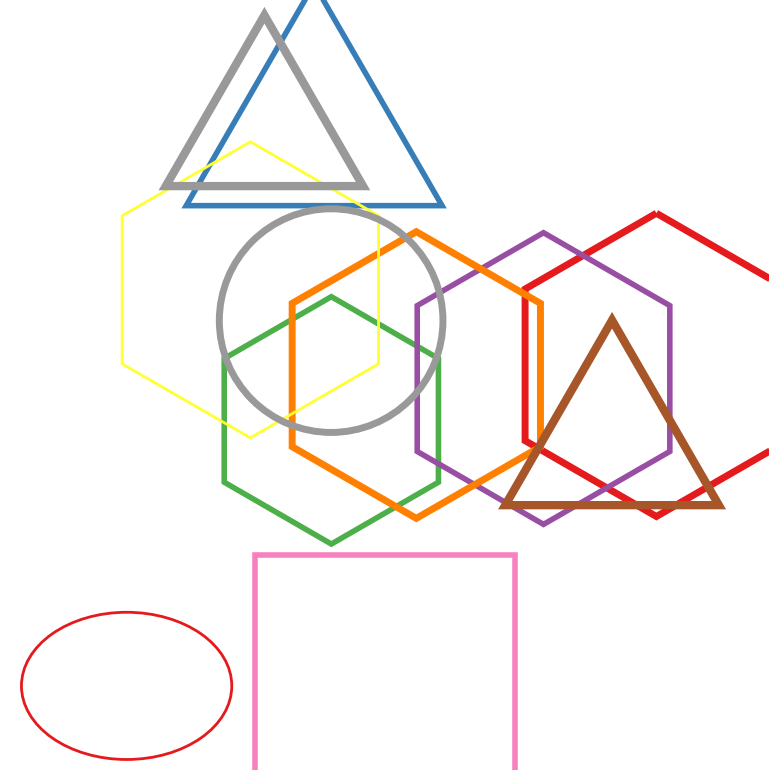[{"shape": "hexagon", "thickness": 2.5, "radius": 0.98, "center": [0.852, 0.526]}, {"shape": "oval", "thickness": 1, "radius": 0.68, "center": [0.164, 0.109]}, {"shape": "triangle", "thickness": 2, "radius": 0.96, "center": [0.408, 0.829]}, {"shape": "hexagon", "thickness": 2, "radius": 0.8, "center": [0.43, 0.454]}, {"shape": "hexagon", "thickness": 2, "radius": 0.95, "center": [0.706, 0.508]}, {"shape": "hexagon", "thickness": 2.5, "radius": 0.93, "center": [0.541, 0.513]}, {"shape": "hexagon", "thickness": 1, "radius": 0.96, "center": [0.325, 0.624]}, {"shape": "triangle", "thickness": 3, "radius": 0.8, "center": [0.795, 0.424]}, {"shape": "square", "thickness": 2, "radius": 0.84, "center": [0.5, 0.111]}, {"shape": "circle", "thickness": 2.5, "radius": 0.73, "center": [0.43, 0.584]}, {"shape": "triangle", "thickness": 3, "radius": 0.74, "center": [0.343, 0.832]}]